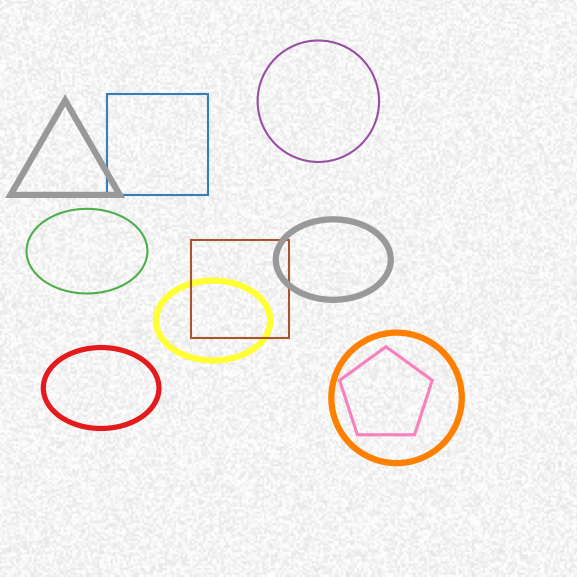[{"shape": "oval", "thickness": 2.5, "radius": 0.5, "center": [0.175, 0.327]}, {"shape": "square", "thickness": 1, "radius": 0.44, "center": [0.273, 0.749]}, {"shape": "oval", "thickness": 1, "radius": 0.52, "center": [0.151, 0.564]}, {"shape": "circle", "thickness": 1, "radius": 0.53, "center": [0.551, 0.824]}, {"shape": "circle", "thickness": 3, "radius": 0.56, "center": [0.687, 0.31]}, {"shape": "oval", "thickness": 3, "radius": 0.49, "center": [0.369, 0.444]}, {"shape": "square", "thickness": 1, "radius": 0.42, "center": [0.416, 0.499]}, {"shape": "pentagon", "thickness": 1.5, "radius": 0.42, "center": [0.668, 0.314]}, {"shape": "oval", "thickness": 3, "radius": 0.5, "center": [0.577, 0.55]}, {"shape": "triangle", "thickness": 3, "radius": 0.55, "center": [0.113, 0.716]}]